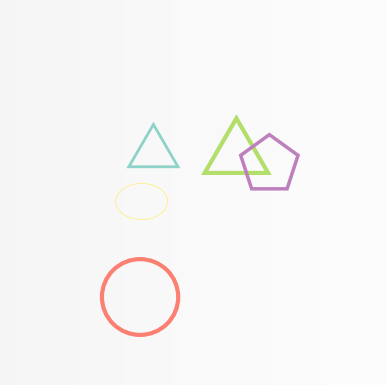[{"shape": "triangle", "thickness": 2, "radius": 0.37, "center": [0.396, 0.603]}, {"shape": "circle", "thickness": 3, "radius": 0.49, "center": [0.361, 0.229]}, {"shape": "triangle", "thickness": 3, "radius": 0.47, "center": [0.61, 0.598]}, {"shape": "pentagon", "thickness": 2.5, "radius": 0.39, "center": [0.695, 0.572]}, {"shape": "oval", "thickness": 0.5, "radius": 0.34, "center": [0.366, 0.477]}]